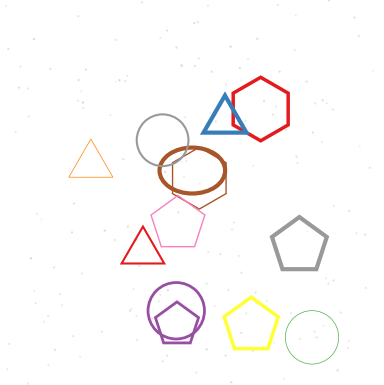[{"shape": "triangle", "thickness": 1.5, "radius": 0.32, "center": [0.371, 0.348]}, {"shape": "hexagon", "thickness": 2.5, "radius": 0.41, "center": [0.677, 0.717]}, {"shape": "triangle", "thickness": 3, "radius": 0.32, "center": [0.584, 0.688]}, {"shape": "circle", "thickness": 0.5, "radius": 0.35, "center": [0.81, 0.124]}, {"shape": "pentagon", "thickness": 2, "radius": 0.29, "center": [0.46, 0.157]}, {"shape": "circle", "thickness": 2, "radius": 0.37, "center": [0.458, 0.193]}, {"shape": "triangle", "thickness": 0.5, "radius": 0.33, "center": [0.236, 0.573]}, {"shape": "pentagon", "thickness": 2.5, "radius": 0.37, "center": [0.652, 0.154]}, {"shape": "oval", "thickness": 3, "radius": 0.43, "center": [0.5, 0.557]}, {"shape": "hexagon", "thickness": 1, "radius": 0.4, "center": [0.518, 0.537]}, {"shape": "pentagon", "thickness": 1, "radius": 0.37, "center": [0.462, 0.419]}, {"shape": "pentagon", "thickness": 3, "radius": 0.37, "center": [0.778, 0.361]}, {"shape": "circle", "thickness": 1.5, "radius": 0.34, "center": [0.422, 0.636]}]